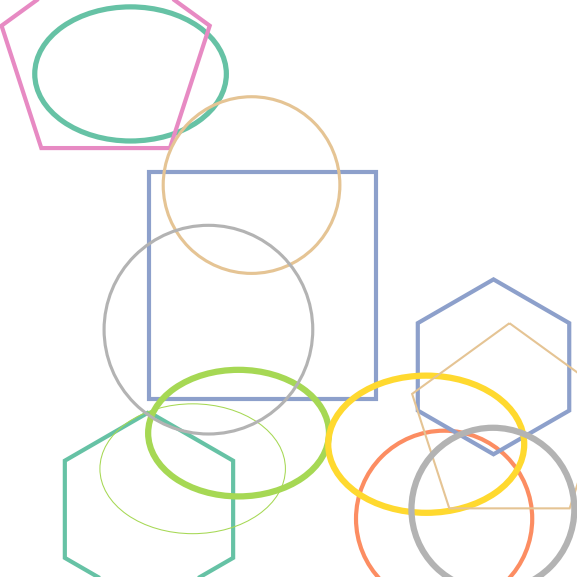[{"shape": "hexagon", "thickness": 2, "radius": 0.84, "center": [0.258, 0.117]}, {"shape": "oval", "thickness": 2.5, "radius": 0.83, "center": [0.226, 0.871]}, {"shape": "circle", "thickness": 2, "radius": 0.76, "center": [0.769, 0.101]}, {"shape": "square", "thickness": 2, "radius": 0.98, "center": [0.455, 0.505]}, {"shape": "hexagon", "thickness": 2, "radius": 0.76, "center": [0.855, 0.364]}, {"shape": "pentagon", "thickness": 2, "radius": 0.95, "center": [0.183, 0.896]}, {"shape": "oval", "thickness": 0.5, "radius": 0.8, "center": [0.334, 0.187]}, {"shape": "oval", "thickness": 3, "radius": 0.78, "center": [0.413, 0.249]}, {"shape": "oval", "thickness": 3, "radius": 0.85, "center": [0.738, 0.23]}, {"shape": "pentagon", "thickness": 1, "radius": 0.89, "center": [0.882, 0.262]}, {"shape": "circle", "thickness": 1.5, "radius": 0.76, "center": [0.436, 0.679]}, {"shape": "circle", "thickness": 3, "radius": 0.71, "center": [0.853, 0.117]}, {"shape": "circle", "thickness": 1.5, "radius": 0.9, "center": [0.361, 0.428]}]